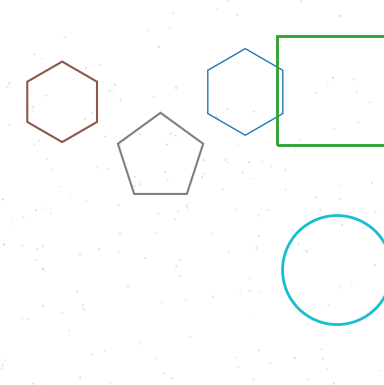[{"shape": "hexagon", "thickness": 1, "radius": 0.56, "center": [0.637, 0.761]}, {"shape": "square", "thickness": 2, "radius": 0.71, "center": [0.862, 0.764]}, {"shape": "hexagon", "thickness": 1.5, "radius": 0.52, "center": [0.161, 0.735]}, {"shape": "pentagon", "thickness": 1.5, "radius": 0.58, "center": [0.417, 0.591]}, {"shape": "circle", "thickness": 2, "radius": 0.71, "center": [0.876, 0.299]}]